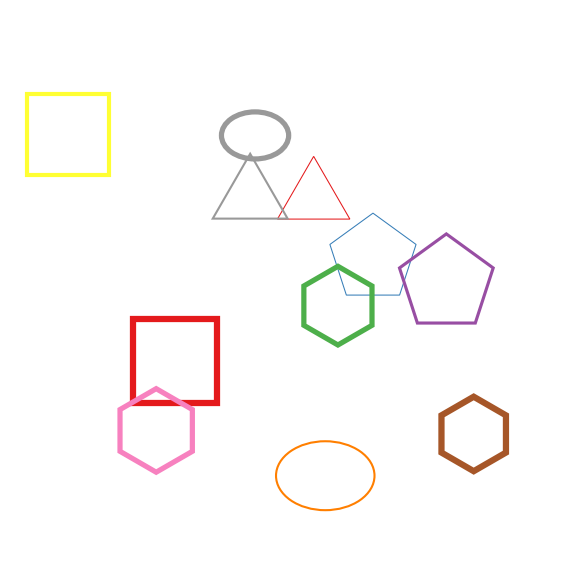[{"shape": "square", "thickness": 3, "radius": 0.37, "center": [0.303, 0.374]}, {"shape": "triangle", "thickness": 0.5, "radius": 0.36, "center": [0.543, 0.656]}, {"shape": "pentagon", "thickness": 0.5, "radius": 0.39, "center": [0.646, 0.552]}, {"shape": "hexagon", "thickness": 2.5, "radius": 0.34, "center": [0.585, 0.47]}, {"shape": "pentagon", "thickness": 1.5, "radius": 0.43, "center": [0.773, 0.509]}, {"shape": "oval", "thickness": 1, "radius": 0.43, "center": [0.563, 0.175]}, {"shape": "square", "thickness": 2, "radius": 0.35, "center": [0.118, 0.766]}, {"shape": "hexagon", "thickness": 3, "radius": 0.32, "center": [0.82, 0.248]}, {"shape": "hexagon", "thickness": 2.5, "radius": 0.36, "center": [0.27, 0.254]}, {"shape": "triangle", "thickness": 1, "radius": 0.37, "center": [0.433, 0.658]}, {"shape": "oval", "thickness": 2.5, "radius": 0.29, "center": [0.442, 0.765]}]